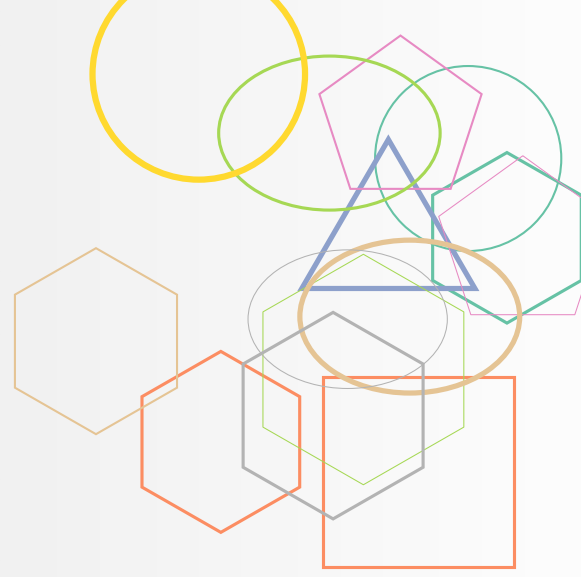[{"shape": "circle", "thickness": 1, "radius": 0.8, "center": [0.805, 0.725]}, {"shape": "hexagon", "thickness": 1.5, "radius": 0.74, "center": [0.872, 0.587]}, {"shape": "square", "thickness": 1.5, "radius": 0.82, "center": [0.72, 0.182]}, {"shape": "hexagon", "thickness": 1.5, "radius": 0.78, "center": [0.38, 0.234]}, {"shape": "triangle", "thickness": 2.5, "radius": 0.86, "center": [0.668, 0.586]}, {"shape": "pentagon", "thickness": 1, "radius": 0.73, "center": [0.689, 0.791]}, {"shape": "pentagon", "thickness": 0.5, "radius": 0.76, "center": [0.899, 0.577]}, {"shape": "oval", "thickness": 1.5, "radius": 0.95, "center": [0.567, 0.769]}, {"shape": "hexagon", "thickness": 0.5, "radius": 1.0, "center": [0.625, 0.359]}, {"shape": "circle", "thickness": 3, "radius": 0.91, "center": [0.342, 0.871]}, {"shape": "hexagon", "thickness": 1, "radius": 0.81, "center": [0.165, 0.408]}, {"shape": "oval", "thickness": 2.5, "radius": 0.95, "center": [0.705, 0.451]}, {"shape": "oval", "thickness": 0.5, "radius": 0.86, "center": [0.598, 0.446]}, {"shape": "hexagon", "thickness": 1.5, "radius": 0.89, "center": [0.573, 0.279]}]